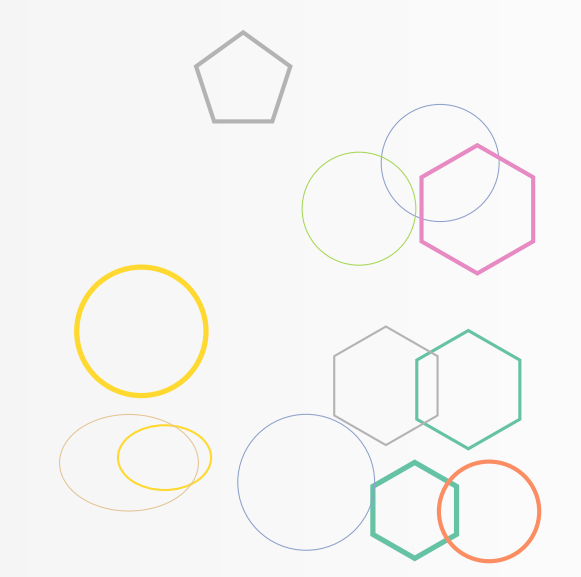[{"shape": "hexagon", "thickness": 2.5, "radius": 0.42, "center": [0.713, 0.115]}, {"shape": "hexagon", "thickness": 1.5, "radius": 0.51, "center": [0.806, 0.324]}, {"shape": "circle", "thickness": 2, "radius": 0.43, "center": [0.841, 0.114]}, {"shape": "circle", "thickness": 0.5, "radius": 0.59, "center": [0.527, 0.164]}, {"shape": "circle", "thickness": 0.5, "radius": 0.51, "center": [0.757, 0.717]}, {"shape": "hexagon", "thickness": 2, "radius": 0.55, "center": [0.821, 0.637]}, {"shape": "circle", "thickness": 0.5, "radius": 0.49, "center": [0.618, 0.638]}, {"shape": "circle", "thickness": 2.5, "radius": 0.56, "center": [0.243, 0.425]}, {"shape": "oval", "thickness": 1, "radius": 0.4, "center": [0.283, 0.207]}, {"shape": "oval", "thickness": 0.5, "radius": 0.6, "center": [0.222, 0.198]}, {"shape": "pentagon", "thickness": 2, "radius": 0.43, "center": [0.418, 0.858]}, {"shape": "hexagon", "thickness": 1, "radius": 0.51, "center": [0.664, 0.331]}]